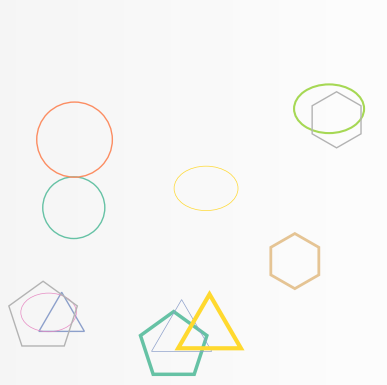[{"shape": "circle", "thickness": 1, "radius": 0.4, "center": [0.19, 0.461]}, {"shape": "pentagon", "thickness": 2.5, "radius": 0.45, "center": [0.448, 0.101]}, {"shape": "circle", "thickness": 1, "radius": 0.49, "center": [0.192, 0.637]}, {"shape": "triangle", "thickness": 1, "radius": 0.34, "center": [0.159, 0.173]}, {"shape": "triangle", "thickness": 0.5, "radius": 0.45, "center": [0.469, 0.132]}, {"shape": "oval", "thickness": 0.5, "radius": 0.36, "center": [0.125, 0.189]}, {"shape": "oval", "thickness": 1.5, "radius": 0.45, "center": [0.849, 0.718]}, {"shape": "triangle", "thickness": 3, "radius": 0.47, "center": [0.541, 0.142]}, {"shape": "oval", "thickness": 0.5, "radius": 0.41, "center": [0.532, 0.511]}, {"shape": "hexagon", "thickness": 2, "radius": 0.36, "center": [0.761, 0.322]}, {"shape": "pentagon", "thickness": 1, "radius": 0.46, "center": [0.111, 0.177]}, {"shape": "hexagon", "thickness": 1, "radius": 0.36, "center": [0.869, 0.689]}]